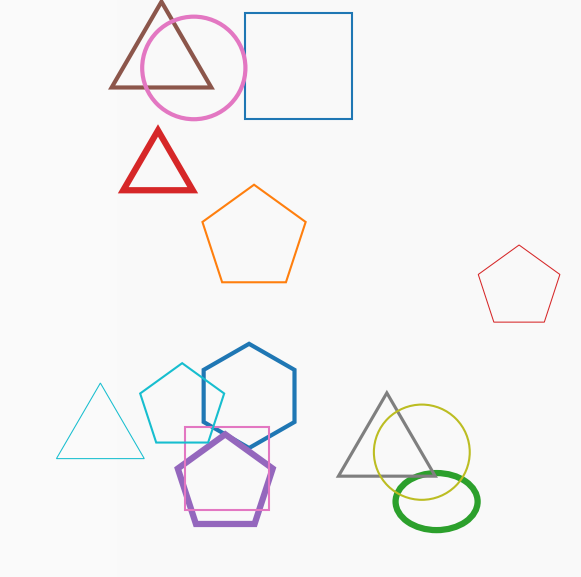[{"shape": "hexagon", "thickness": 2, "radius": 0.45, "center": [0.429, 0.314]}, {"shape": "square", "thickness": 1, "radius": 0.46, "center": [0.513, 0.885]}, {"shape": "pentagon", "thickness": 1, "radius": 0.47, "center": [0.437, 0.586]}, {"shape": "oval", "thickness": 3, "radius": 0.35, "center": [0.751, 0.131]}, {"shape": "pentagon", "thickness": 0.5, "radius": 0.37, "center": [0.893, 0.501]}, {"shape": "triangle", "thickness": 3, "radius": 0.35, "center": [0.272, 0.704]}, {"shape": "pentagon", "thickness": 3, "radius": 0.43, "center": [0.388, 0.161]}, {"shape": "triangle", "thickness": 2, "radius": 0.5, "center": [0.278, 0.897]}, {"shape": "circle", "thickness": 2, "radius": 0.44, "center": [0.333, 0.881]}, {"shape": "square", "thickness": 1, "radius": 0.36, "center": [0.391, 0.188]}, {"shape": "triangle", "thickness": 1.5, "radius": 0.48, "center": [0.666, 0.223]}, {"shape": "circle", "thickness": 1, "radius": 0.41, "center": [0.726, 0.216]}, {"shape": "triangle", "thickness": 0.5, "radius": 0.44, "center": [0.173, 0.249]}, {"shape": "pentagon", "thickness": 1, "radius": 0.38, "center": [0.313, 0.294]}]